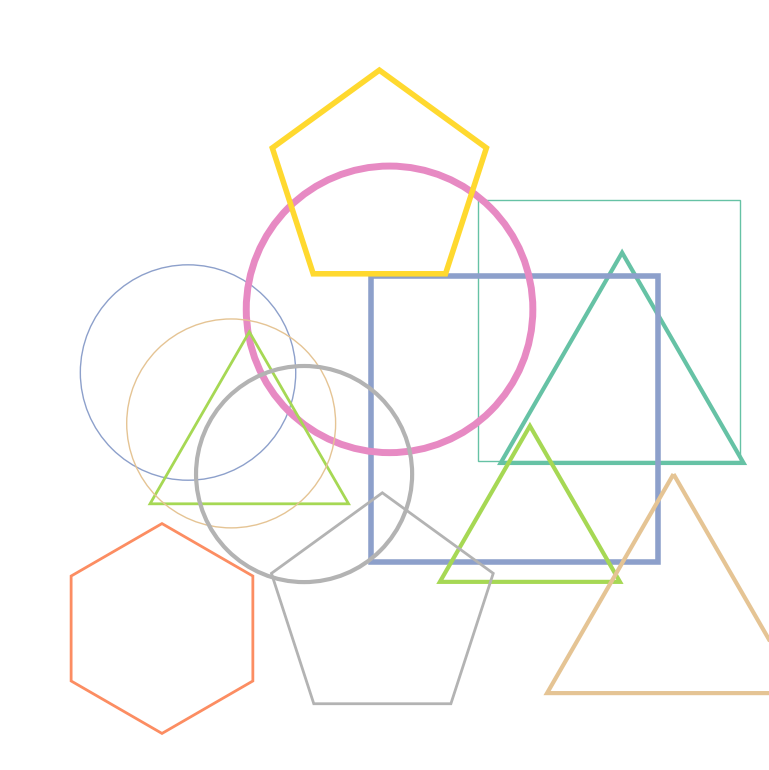[{"shape": "triangle", "thickness": 1.5, "radius": 0.91, "center": [0.808, 0.49]}, {"shape": "square", "thickness": 0.5, "radius": 0.85, "center": [0.791, 0.57]}, {"shape": "hexagon", "thickness": 1, "radius": 0.68, "center": [0.21, 0.184]}, {"shape": "circle", "thickness": 0.5, "radius": 0.7, "center": [0.244, 0.516]}, {"shape": "square", "thickness": 2, "radius": 0.93, "center": [0.668, 0.456]}, {"shape": "circle", "thickness": 2.5, "radius": 0.93, "center": [0.506, 0.598]}, {"shape": "triangle", "thickness": 1, "radius": 0.74, "center": [0.324, 0.42]}, {"shape": "triangle", "thickness": 1.5, "radius": 0.68, "center": [0.688, 0.312]}, {"shape": "pentagon", "thickness": 2, "radius": 0.73, "center": [0.493, 0.763]}, {"shape": "triangle", "thickness": 1.5, "radius": 0.95, "center": [0.875, 0.195]}, {"shape": "circle", "thickness": 0.5, "radius": 0.68, "center": [0.3, 0.45]}, {"shape": "circle", "thickness": 1.5, "radius": 0.7, "center": [0.395, 0.384]}, {"shape": "pentagon", "thickness": 1, "radius": 0.76, "center": [0.497, 0.209]}]